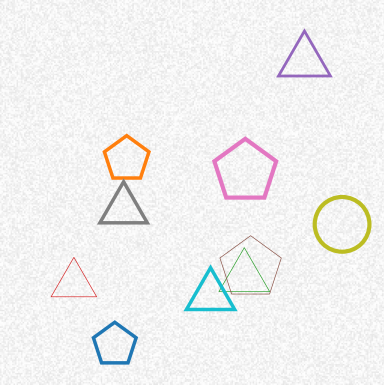[{"shape": "pentagon", "thickness": 2.5, "radius": 0.29, "center": [0.298, 0.105]}, {"shape": "pentagon", "thickness": 2.5, "radius": 0.3, "center": [0.329, 0.587]}, {"shape": "triangle", "thickness": 0.5, "radius": 0.38, "center": [0.635, 0.281]}, {"shape": "triangle", "thickness": 0.5, "radius": 0.34, "center": [0.192, 0.263]}, {"shape": "triangle", "thickness": 2, "radius": 0.39, "center": [0.791, 0.842]}, {"shape": "pentagon", "thickness": 0.5, "radius": 0.42, "center": [0.651, 0.304]}, {"shape": "pentagon", "thickness": 3, "radius": 0.42, "center": [0.637, 0.555]}, {"shape": "triangle", "thickness": 2.5, "radius": 0.36, "center": [0.321, 0.457]}, {"shape": "circle", "thickness": 3, "radius": 0.36, "center": [0.889, 0.417]}, {"shape": "triangle", "thickness": 2.5, "radius": 0.36, "center": [0.547, 0.232]}]